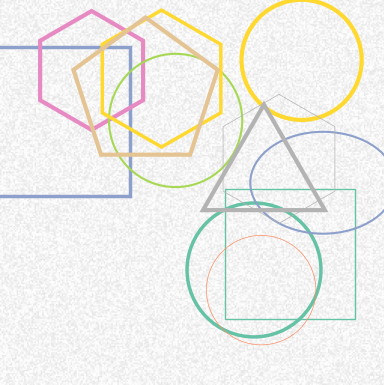[{"shape": "circle", "thickness": 2.5, "radius": 0.87, "center": [0.66, 0.299]}, {"shape": "square", "thickness": 1, "radius": 0.85, "center": [0.753, 0.341]}, {"shape": "circle", "thickness": 0.5, "radius": 0.71, "center": [0.678, 0.246]}, {"shape": "square", "thickness": 2.5, "radius": 0.97, "center": [0.144, 0.684]}, {"shape": "oval", "thickness": 1.5, "radius": 0.95, "center": [0.839, 0.525]}, {"shape": "hexagon", "thickness": 3, "radius": 0.77, "center": [0.238, 0.817]}, {"shape": "circle", "thickness": 1.5, "radius": 0.87, "center": [0.456, 0.687]}, {"shape": "circle", "thickness": 3, "radius": 0.78, "center": [0.783, 0.844]}, {"shape": "hexagon", "thickness": 2.5, "radius": 0.89, "center": [0.42, 0.796]}, {"shape": "pentagon", "thickness": 3, "radius": 0.99, "center": [0.378, 0.758]}, {"shape": "hexagon", "thickness": 0.5, "radius": 0.84, "center": [0.725, 0.587]}, {"shape": "triangle", "thickness": 3, "radius": 0.91, "center": [0.686, 0.546]}]